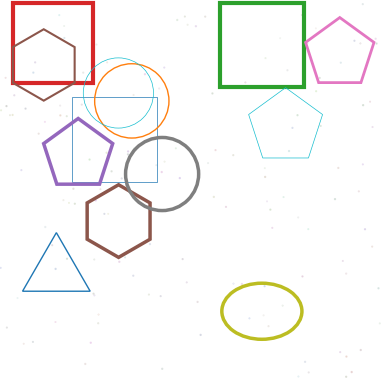[{"shape": "square", "thickness": 0.5, "radius": 0.55, "center": [0.296, 0.638]}, {"shape": "triangle", "thickness": 1, "radius": 0.51, "center": [0.146, 0.294]}, {"shape": "circle", "thickness": 1, "radius": 0.48, "center": [0.342, 0.738]}, {"shape": "square", "thickness": 3, "radius": 0.55, "center": [0.681, 0.883]}, {"shape": "square", "thickness": 3, "radius": 0.52, "center": [0.138, 0.887]}, {"shape": "pentagon", "thickness": 2.5, "radius": 0.47, "center": [0.203, 0.598]}, {"shape": "hexagon", "thickness": 2.5, "radius": 0.47, "center": [0.308, 0.426]}, {"shape": "hexagon", "thickness": 1.5, "radius": 0.46, "center": [0.114, 0.831]}, {"shape": "pentagon", "thickness": 2, "radius": 0.47, "center": [0.883, 0.861]}, {"shape": "circle", "thickness": 2.5, "radius": 0.47, "center": [0.421, 0.548]}, {"shape": "oval", "thickness": 2.5, "radius": 0.52, "center": [0.68, 0.192]}, {"shape": "pentagon", "thickness": 0.5, "radius": 0.5, "center": [0.742, 0.671]}, {"shape": "circle", "thickness": 0.5, "radius": 0.46, "center": [0.307, 0.758]}]